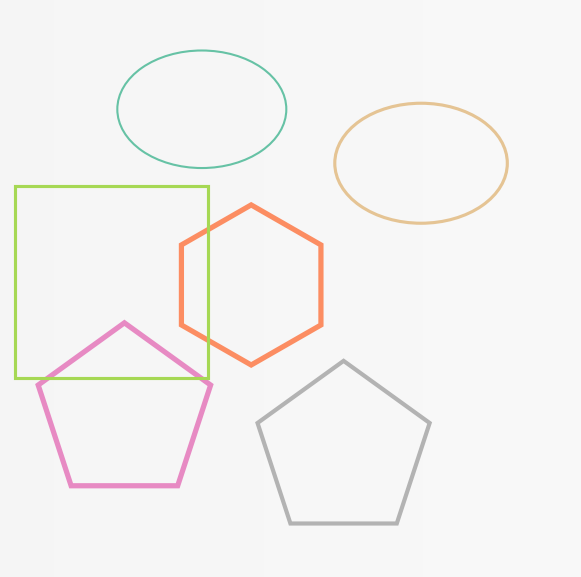[{"shape": "oval", "thickness": 1, "radius": 0.73, "center": [0.347, 0.81]}, {"shape": "hexagon", "thickness": 2.5, "radius": 0.69, "center": [0.432, 0.506]}, {"shape": "pentagon", "thickness": 2.5, "radius": 0.78, "center": [0.214, 0.284]}, {"shape": "square", "thickness": 1.5, "radius": 0.83, "center": [0.191, 0.51]}, {"shape": "oval", "thickness": 1.5, "radius": 0.74, "center": [0.724, 0.716]}, {"shape": "pentagon", "thickness": 2, "radius": 0.78, "center": [0.591, 0.219]}]